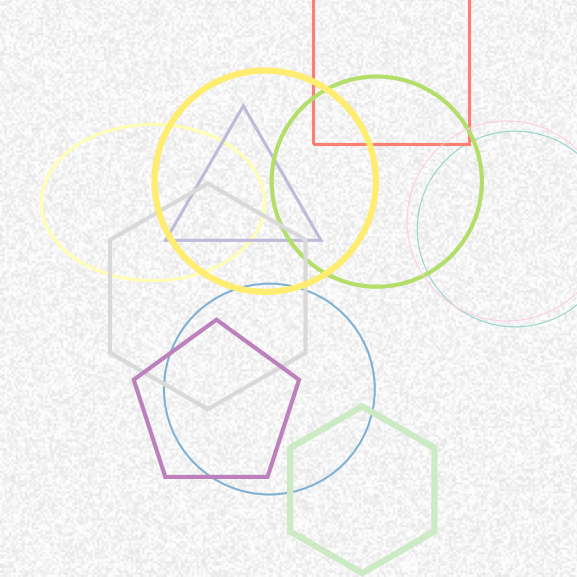[{"shape": "circle", "thickness": 0.5, "radius": 0.85, "center": [0.892, 0.603]}, {"shape": "oval", "thickness": 1.5, "radius": 0.97, "center": [0.265, 0.648]}, {"shape": "triangle", "thickness": 1.5, "radius": 0.78, "center": [0.421, 0.661]}, {"shape": "square", "thickness": 1.5, "radius": 0.68, "center": [0.677, 0.885]}, {"shape": "circle", "thickness": 1, "radius": 0.91, "center": [0.466, 0.325]}, {"shape": "circle", "thickness": 2, "radius": 0.91, "center": [0.652, 0.685]}, {"shape": "circle", "thickness": 0.5, "radius": 0.87, "center": [0.878, 0.617]}, {"shape": "hexagon", "thickness": 2, "radius": 0.98, "center": [0.36, 0.486]}, {"shape": "pentagon", "thickness": 2, "radius": 0.75, "center": [0.375, 0.295]}, {"shape": "hexagon", "thickness": 3, "radius": 0.72, "center": [0.627, 0.151]}, {"shape": "circle", "thickness": 3, "radius": 0.96, "center": [0.459, 0.685]}]